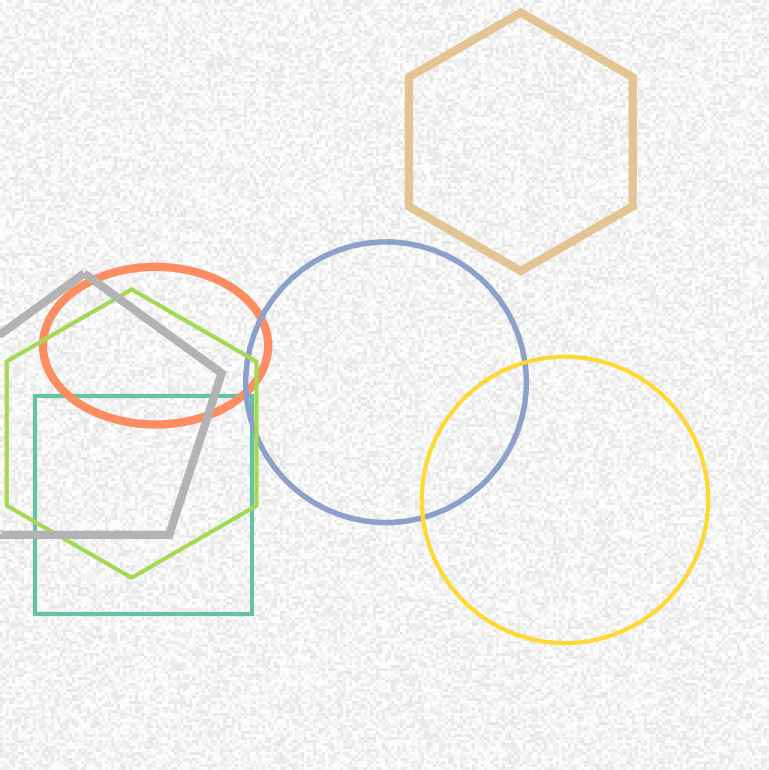[{"shape": "square", "thickness": 1.5, "radius": 0.71, "center": [0.186, 0.345]}, {"shape": "oval", "thickness": 3, "radius": 0.73, "center": [0.202, 0.551]}, {"shape": "circle", "thickness": 2, "radius": 0.91, "center": [0.501, 0.504]}, {"shape": "hexagon", "thickness": 1.5, "radius": 0.94, "center": [0.171, 0.437]}, {"shape": "circle", "thickness": 1.5, "radius": 0.93, "center": [0.734, 0.351]}, {"shape": "hexagon", "thickness": 3, "radius": 0.84, "center": [0.676, 0.816]}, {"shape": "pentagon", "thickness": 3, "radius": 0.94, "center": [0.109, 0.457]}]